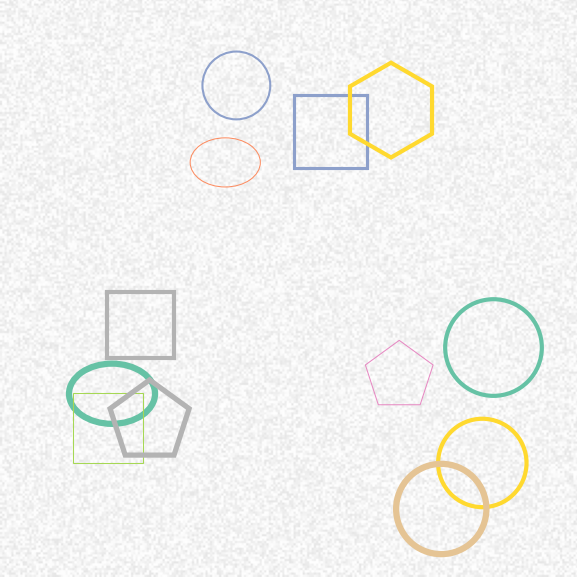[{"shape": "circle", "thickness": 2, "radius": 0.42, "center": [0.855, 0.397]}, {"shape": "oval", "thickness": 3, "radius": 0.37, "center": [0.194, 0.317]}, {"shape": "oval", "thickness": 0.5, "radius": 0.3, "center": [0.39, 0.718]}, {"shape": "circle", "thickness": 1, "radius": 0.29, "center": [0.409, 0.851]}, {"shape": "square", "thickness": 1.5, "radius": 0.32, "center": [0.572, 0.771]}, {"shape": "pentagon", "thickness": 0.5, "radius": 0.31, "center": [0.691, 0.348]}, {"shape": "square", "thickness": 0.5, "radius": 0.3, "center": [0.188, 0.258]}, {"shape": "circle", "thickness": 2, "radius": 0.38, "center": [0.835, 0.197]}, {"shape": "hexagon", "thickness": 2, "radius": 0.41, "center": [0.677, 0.808]}, {"shape": "circle", "thickness": 3, "radius": 0.39, "center": [0.764, 0.118]}, {"shape": "pentagon", "thickness": 2.5, "radius": 0.36, "center": [0.259, 0.269]}, {"shape": "square", "thickness": 2, "radius": 0.29, "center": [0.244, 0.436]}]